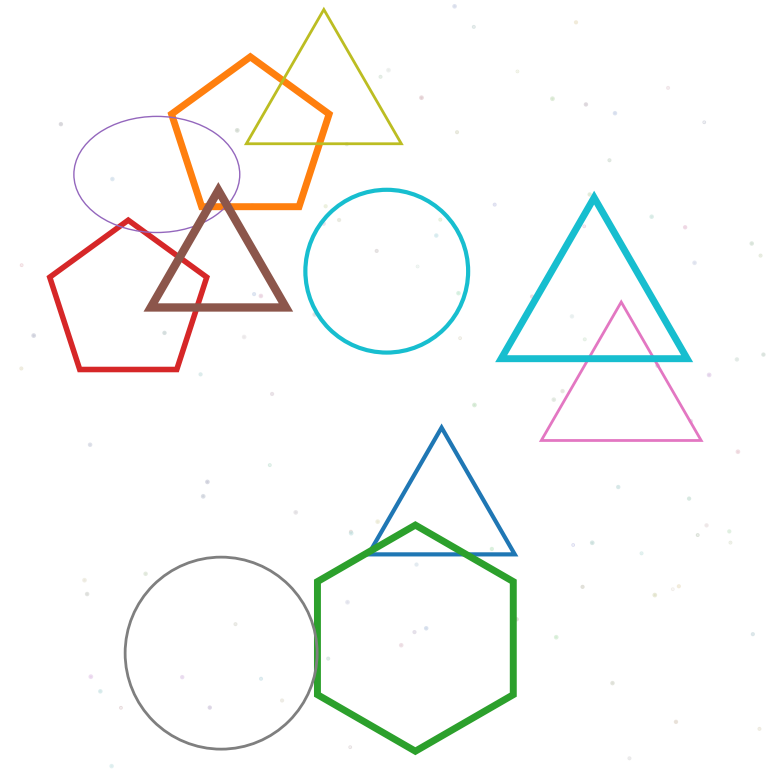[{"shape": "triangle", "thickness": 1.5, "radius": 0.55, "center": [0.573, 0.335]}, {"shape": "pentagon", "thickness": 2.5, "radius": 0.54, "center": [0.325, 0.819]}, {"shape": "hexagon", "thickness": 2.5, "radius": 0.73, "center": [0.539, 0.171]}, {"shape": "pentagon", "thickness": 2, "radius": 0.54, "center": [0.167, 0.607]}, {"shape": "oval", "thickness": 0.5, "radius": 0.54, "center": [0.204, 0.773]}, {"shape": "triangle", "thickness": 3, "radius": 0.51, "center": [0.284, 0.651]}, {"shape": "triangle", "thickness": 1, "radius": 0.6, "center": [0.807, 0.488]}, {"shape": "circle", "thickness": 1, "radius": 0.62, "center": [0.287, 0.152]}, {"shape": "triangle", "thickness": 1, "radius": 0.58, "center": [0.421, 0.871]}, {"shape": "triangle", "thickness": 2.5, "radius": 0.7, "center": [0.772, 0.604]}, {"shape": "circle", "thickness": 1.5, "radius": 0.53, "center": [0.502, 0.648]}]